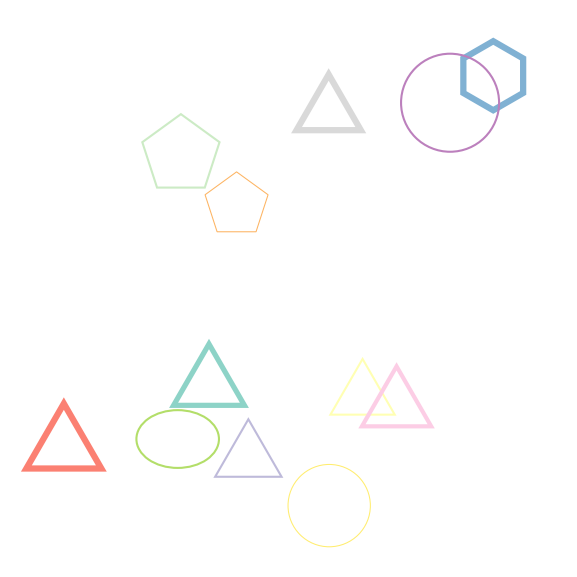[{"shape": "triangle", "thickness": 2.5, "radius": 0.35, "center": [0.362, 0.333]}, {"shape": "triangle", "thickness": 1, "radius": 0.32, "center": [0.628, 0.313]}, {"shape": "triangle", "thickness": 1, "radius": 0.33, "center": [0.43, 0.207]}, {"shape": "triangle", "thickness": 3, "radius": 0.37, "center": [0.111, 0.225]}, {"shape": "hexagon", "thickness": 3, "radius": 0.3, "center": [0.854, 0.868]}, {"shape": "pentagon", "thickness": 0.5, "radius": 0.29, "center": [0.41, 0.644]}, {"shape": "oval", "thickness": 1, "radius": 0.36, "center": [0.308, 0.239]}, {"shape": "triangle", "thickness": 2, "radius": 0.35, "center": [0.687, 0.296]}, {"shape": "triangle", "thickness": 3, "radius": 0.32, "center": [0.569, 0.806]}, {"shape": "circle", "thickness": 1, "radius": 0.42, "center": [0.779, 0.821]}, {"shape": "pentagon", "thickness": 1, "radius": 0.35, "center": [0.313, 0.731]}, {"shape": "circle", "thickness": 0.5, "radius": 0.36, "center": [0.57, 0.124]}]